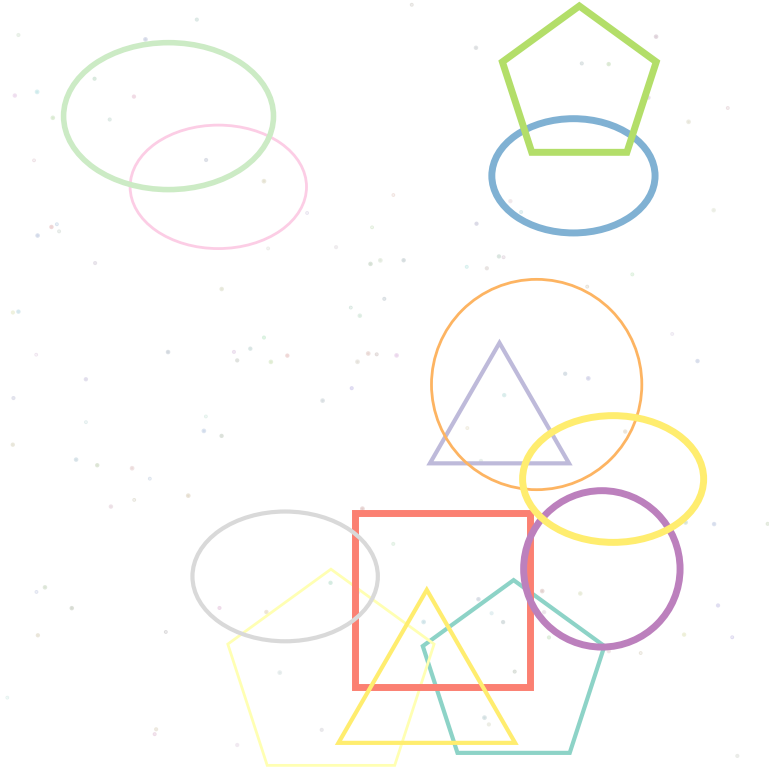[{"shape": "pentagon", "thickness": 1.5, "radius": 0.62, "center": [0.667, 0.123]}, {"shape": "pentagon", "thickness": 1, "radius": 0.7, "center": [0.43, 0.12]}, {"shape": "triangle", "thickness": 1.5, "radius": 0.52, "center": [0.649, 0.45]}, {"shape": "square", "thickness": 2.5, "radius": 0.57, "center": [0.575, 0.221]}, {"shape": "oval", "thickness": 2.5, "radius": 0.53, "center": [0.745, 0.772]}, {"shape": "circle", "thickness": 1, "radius": 0.68, "center": [0.697, 0.501]}, {"shape": "pentagon", "thickness": 2.5, "radius": 0.53, "center": [0.752, 0.887]}, {"shape": "oval", "thickness": 1, "radius": 0.57, "center": [0.284, 0.757]}, {"shape": "oval", "thickness": 1.5, "radius": 0.6, "center": [0.37, 0.251]}, {"shape": "circle", "thickness": 2.5, "radius": 0.51, "center": [0.782, 0.261]}, {"shape": "oval", "thickness": 2, "radius": 0.68, "center": [0.219, 0.849]}, {"shape": "triangle", "thickness": 1.5, "radius": 0.66, "center": [0.554, 0.101]}, {"shape": "oval", "thickness": 2.5, "radius": 0.59, "center": [0.796, 0.378]}]